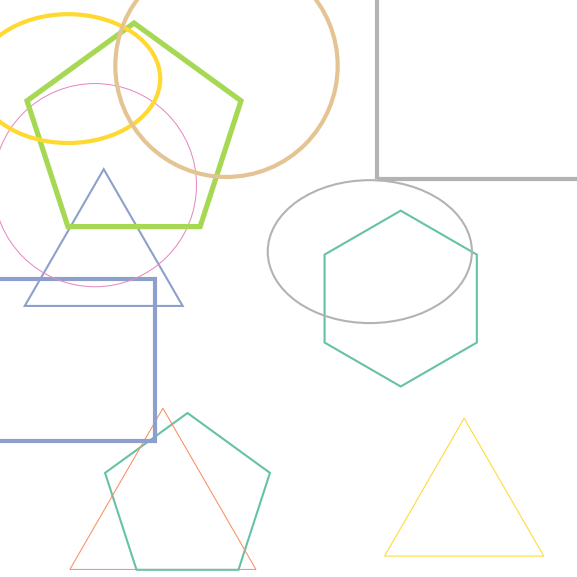[{"shape": "hexagon", "thickness": 1, "radius": 0.76, "center": [0.694, 0.482]}, {"shape": "pentagon", "thickness": 1, "radius": 0.75, "center": [0.325, 0.134]}, {"shape": "triangle", "thickness": 0.5, "radius": 0.93, "center": [0.282, 0.106]}, {"shape": "triangle", "thickness": 1, "radius": 0.79, "center": [0.18, 0.548]}, {"shape": "square", "thickness": 2, "radius": 0.7, "center": [0.127, 0.375]}, {"shape": "circle", "thickness": 0.5, "radius": 0.88, "center": [0.164, 0.679]}, {"shape": "pentagon", "thickness": 2.5, "radius": 0.97, "center": [0.232, 0.764]}, {"shape": "oval", "thickness": 2, "radius": 0.8, "center": [0.118, 0.863]}, {"shape": "triangle", "thickness": 0.5, "radius": 0.8, "center": [0.804, 0.116]}, {"shape": "circle", "thickness": 2, "radius": 0.96, "center": [0.392, 0.885]}, {"shape": "square", "thickness": 2, "radius": 0.88, "center": [0.829, 0.866]}, {"shape": "oval", "thickness": 1, "radius": 0.88, "center": [0.64, 0.563]}]